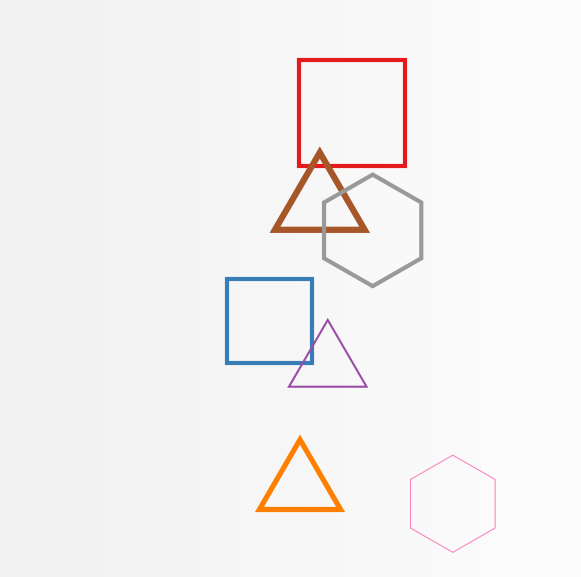[{"shape": "square", "thickness": 2, "radius": 0.46, "center": [0.606, 0.803]}, {"shape": "square", "thickness": 2, "radius": 0.37, "center": [0.463, 0.443]}, {"shape": "triangle", "thickness": 1, "radius": 0.39, "center": [0.564, 0.368]}, {"shape": "triangle", "thickness": 2.5, "radius": 0.4, "center": [0.516, 0.157]}, {"shape": "triangle", "thickness": 3, "radius": 0.45, "center": [0.55, 0.646]}, {"shape": "hexagon", "thickness": 0.5, "radius": 0.42, "center": [0.779, 0.127]}, {"shape": "hexagon", "thickness": 2, "radius": 0.48, "center": [0.641, 0.6]}]